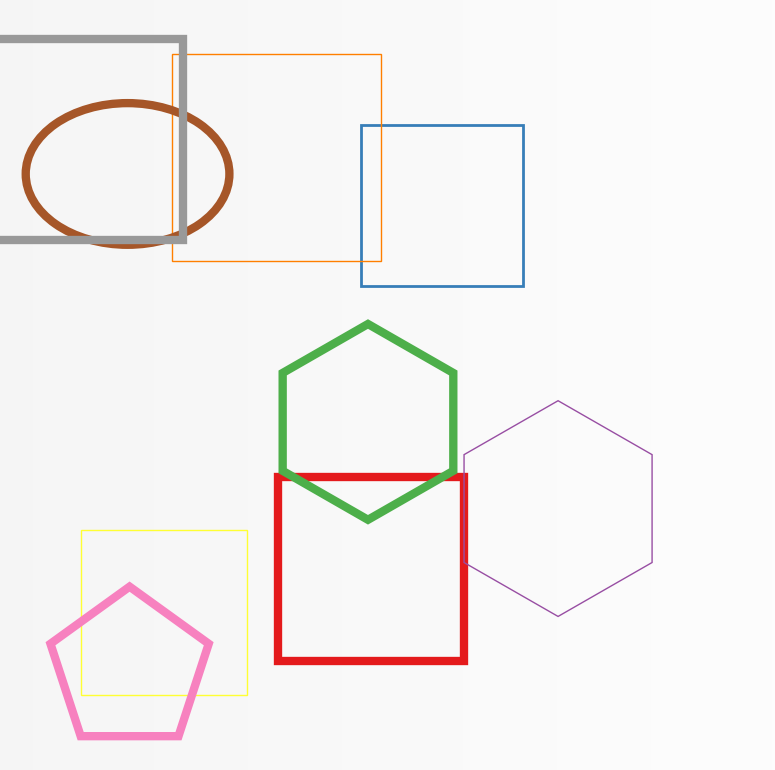[{"shape": "square", "thickness": 3, "radius": 0.6, "center": [0.479, 0.261]}, {"shape": "square", "thickness": 1, "radius": 0.52, "center": [0.57, 0.734]}, {"shape": "hexagon", "thickness": 3, "radius": 0.64, "center": [0.475, 0.452]}, {"shape": "hexagon", "thickness": 0.5, "radius": 0.7, "center": [0.72, 0.34]}, {"shape": "square", "thickness": 0.5, "radius": 0.67, "center": [0.356, 0.795]}, {"shape": "square", "thickness": 0.5, "radius": 0.54, "center": [0.211, 0.205]}, {"shape": "oval", "thickness": 3, "radius": 0.66, "center": [0.165, 0.774]}, {"shape": "pentagon", "thickness": 3, "radius": 0.54, "center": [0.167, 0.131]}, {"shape": "square", "thickness": 3, "radius": 0.65, "center": [0.106, 0.819]}]